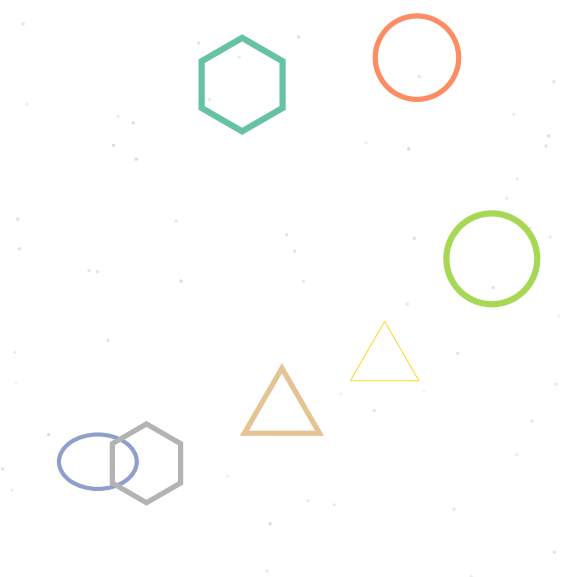[{"shape": "hexagon", "thickness": 3, "radius": 0.4, "center": [0.419, 0.853]}, {"shape": "circle", "thickness": 2.5, "radius": 0.36, "center": [0.722, 0.899]}, {"shape": "oval", "thickness": 2, "radius": 0.34, "center": [0.169, 0.2]}, {"shape": "circle", "thickness": 3, "radius": 0.39, "center": [0.852, 0.551]}, {"shape": "triangle", "thickness": 0.5, "radius": 0.34, "center": [0.666, 0.374]}, {"shape": "triangle", "thickness": 2.5, "radius": 0.38, "center": [0.488, 0.286]}, {"shape": "hexagon", "thickness": 2.5, "radius": 0.34, "center": [0.254, 0.197]}]